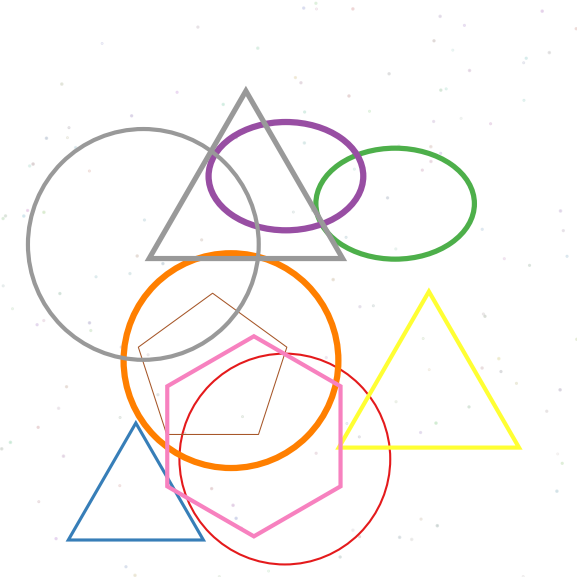[{"shape": "circle", "thickness": 1, "radius": 0.91, "center": [0.493, 0.204]}, {"shape": "triangle", "thickness": 1.5, "radius": 0.68, "center": [0.235, 0.132]}, {"shape": "oval", "thickness": 2.5, "radius": 0.69, "center": [0.684, 0.646]}, {"shape": "oval", "thickness": 3, "radius": 0.67, "center": [0.495, 0.694]}, {"shape": "circle", "thickness": 3, "radius": 0.93, "center": [0.4, 0.375]}, {"shape": "triangle", "thickness": 2, "radius": 0.9, "center": [0.743, 0.314]}, {"shape": "pentagon", "thickness": 0.5, "radius": 0.68, "center": [0.368, 0.356]}, {"shape": "hexagon", "thickness": 2, "radius": 0.87, "center": [0.44, 0.244]}, {"shape": "circle", "thickness": 2, "radius": 1.0, "center": [0.248, 0.576]}, {"shape": "triangle", "thickness": 2.5, "radius": 0.97, "center": [0.426, 0.648]}]